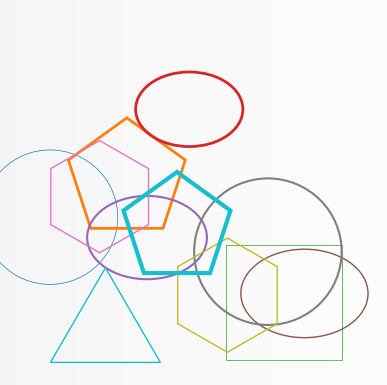[{"shape": "circle", "thickness": 0.5, "radius": 0.87, "center": [0.129, 0.436]}, {"shape": "pentagon", "thickness": 2, "radius": 0.79, "center": [0.327, 0.535]}, {"shape": "square", "thickness": 0.5, "radius": 0.75, "center": [0.732, 0.214]}, {"shape": "oval", "thickness": 2, "radius": 0.69, "center": [0.488, 0.716]}, {"shape": "oval", "thickness": 1.5, "radius": 0.77, "center": [0.379, 0.383]}, {"shape": "oval", "thickness": 1, "radius": 0.82, "center": [0.786, 0.238]}, {"shape": "hexagon", "thickness": 1, "radius": 0.73, "center": [0.257, 0.489]}, {"shape": "circle", "thickness": 1.5, "radius": 0.95, "center": [0.691, 0.346]}, {"shape": "hexagon", "thickness": 1, "radius": 0.74, "center": [0.587, 0.233]}, {"shape": "triangle", "thickness": 1, "radius": 0.82, "center": [0.272, 0.141]}, {"shape": "pentagon", "thickness": 3, "radius": 0.73, "center": [0.457, 0.408]}]